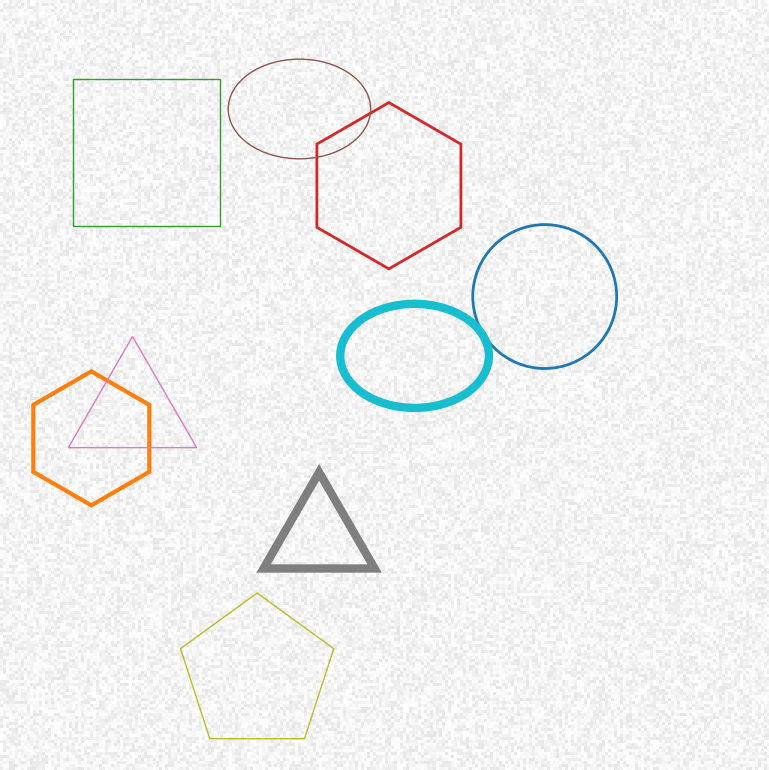[{"shape": "circle", "thickness": 1, "radius": 0.47, "center": [0.707, 0.615]}, {"shape": "hexagon", "thickness": 1.5, "radius": 0.43, "center": [0.119, 0.431]}, {"shape": "square", "thickness": 0.5, "radius": 0.48, "center": [0.191, 0.802]}, {"shape": "hexagon", "thickness": 1, "radius": 0.54, "center": [0.505, 0.759]}, {"shape": "oval", "thickness": 0.5, "radius": 0.46, "center": [0.389, 0.858]}, {"shape": "triangle", "thickness": 0.5, "radius": 0.48, "center": [0.172, 0.467]}, {"shape": "triangle", "thickness": 3, "radius": 0.42, "center": [0.414, 0.303]}, {"shape": "pentagon", "thickness": 0.5, "radius": 0.52, "center": [0.334, 0.125]}, {"shape": "oval", "thickness": 3, "radius": 0.48, "center": [0.538, 0.538]}]